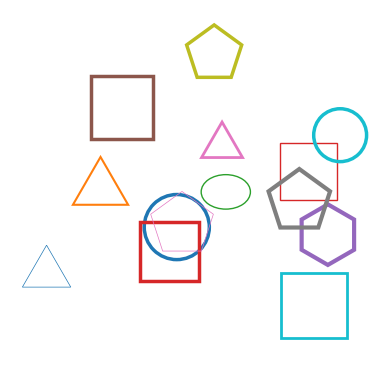[{"shape": "circle", "thickness": 2.5, "radius": 0.42, "center": [0.459, 0.41]}, {"shape": "triangle", "thickness": 0.5, "radius": 0.36, "center": [0.121, 0.291]}, {"shape": "triangle", "thickness": 1.5, "radius": 0.41, "center": [0.261, 0.51]}, {"shape": "oval", "thickness": 1, "radius": 0.32, "center": [0.586, 0.502]}, {"shape": "square", "thickness": 2.5, "radius": 0.38, "center": [0.441, 0.347]}, {"shape": "square", "thickness": 1, "radius": 0.37, "center": [0.8, 0.555]}, {"shape": "hexagon", "thickness": 3, "radius": 0.39, "center": [0.852, 0.391]}, {"shape": "square", "thickness": 2.5, "radius": 0.41, "center": [0.316, 0.721]}, {"shape": "pentagon", "thickness": 0.5, "radius": 0.43, "center": [0.473, 0.417]}, {"shape": "triangle", "thickness": 2, "radius": 0.31, "center": [0.577, 0.622]}, {"shape": "pentagon", "thickness": 3, "radius": 0.42, "center": [0.777, 0.477]}, {"shape": "pentagon", "thickness": 2.5, "radius": 0.38, "center": [0.556, 0.86]}, {"shape": "square", "thickness": 2, "radius": 0.42, "center": [0.815, 0.207]}, {"shape": "circle", "thickness": 2.5, "radius": 0.34, "center": [0.883, 0.649]}]